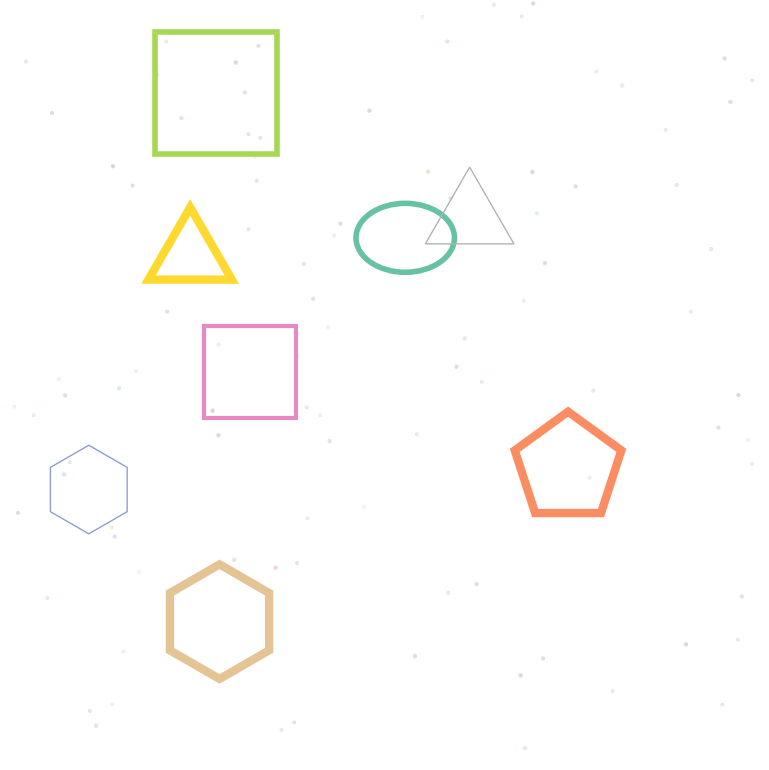[{"shape": "oval", "thickness": 2, "radius": 0.32, "center": [0.526, 0.691]}, {"shape": "pentagon", "thickness": 3, "radius": 0.36, "center": [0.738, 0.393]}, {"shape": "hexagon", "thickness": 0.5, "radius": 0.29, "center": [0.115, 0.364]}, {"shape": "square", "thickness": 1.5, "radius": 0.3, "center": [0.325, 0.517]}, {"shape": "square", "thickness": 2, "radius": 0.4, "center": [0.281, 0.88]}, {"shape": "triangle", "thickness": 3, "radius": 0.31, "center": [0.247, 0.668]}, {"shape": "hexagon", "thickness": 3, "radius": 0.37, "center": [0.285, 0.193]}, {"shape": "triangle", "thickness": 0.5, "radius": 0.33, "center": [0.61, 0.716]}]